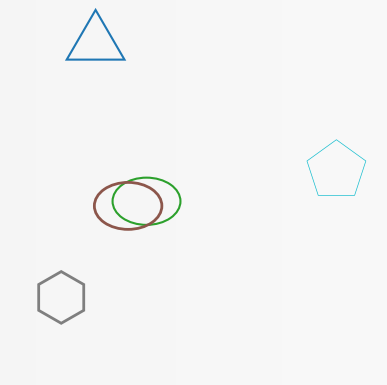[{"shape": "triangle", "thickness": 1.5, "radius": 0.43, "center": [0.247, 0.888]}, {"shape": "oval", "thickness": 1.5, "radius": 0.44, "center": [0.378, 0.477]}, {"shape": "oval", "thickness": 2, "radius": 0.44, "center": [0.331, 0.465]}, {"shape": "hexagon", "thickness": 2, "radius": 0.34, "center": [0.158, 0.227]}, {"shape": "pentagon", "thickness": 0.5, "radius": 0.4, "center": [0.868, 0.557]}]